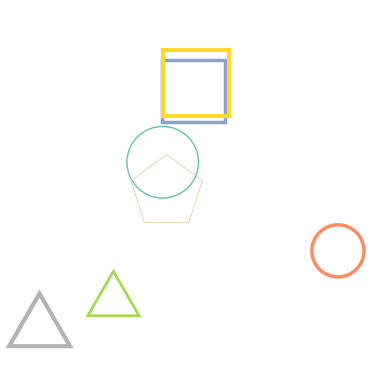[{"shape": "circle", "thickness": 1, "radius": 0.47, "center": [0.423, 0.579]}, {"shape": "circle", "thickness": 2.5, "radius": 0.34, "center": [0.878, 0.348]}, {"shape": "square", "thickness": 2.5, "radius": 0.41, "center": [0.502, 0.763]}, {"shape": "triangle", "thickness": 2, "radius": 0.38, "center": [0.295, 0.218]}, {"shape": "square", "thickness": 3, "radius": 0.43, "center": [0.51, 0.784]}, {"shape": "pentagon", "thickness": 0.5, "radius": 0.49, "center": [0.433, 0.501]}, {"shape": "triangle", "thickness": 3, "radius": 0.46, "center": [0.103, 0.146]}]